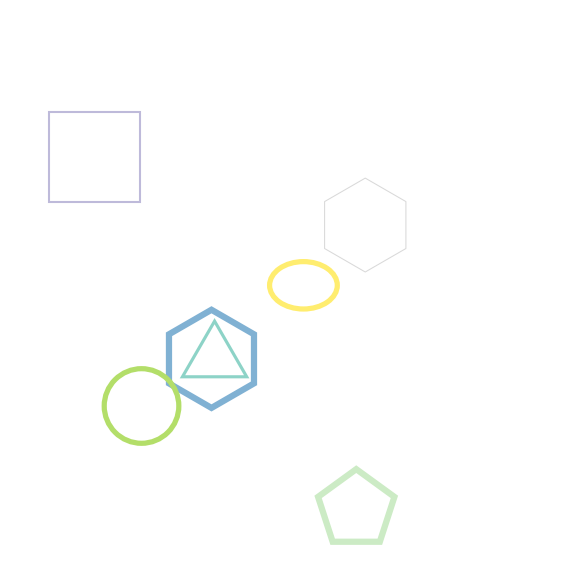[{"shape": "triangle", "thickness": 1.5, "radius": 0.32, "center": [0.372, 0.379]}, {"shape": "square", "thickness": 1, "radius": 0.39, "center": [0.164, 0.727]}, {"shape": "hexagon", "thickness": 3, "radius": 0.42, "center": [0.366, 0.378]}, {"shape": "circle", "thickness": 2.5, "radius": 0.32, "center": [0.245, 0.296]}, {"shape": "hexagon", "thickness": 0.5, "radius": 0.41, "center": [0.632, 0.609]}, {"shape": "pentagon", "thickness": 3, "radius": 0.35, "center": [0.617, 0.117]}, {"shape": "oval", "thickness": 2.5, "radius": 0.29, "center": [0.525, 0.505]}]